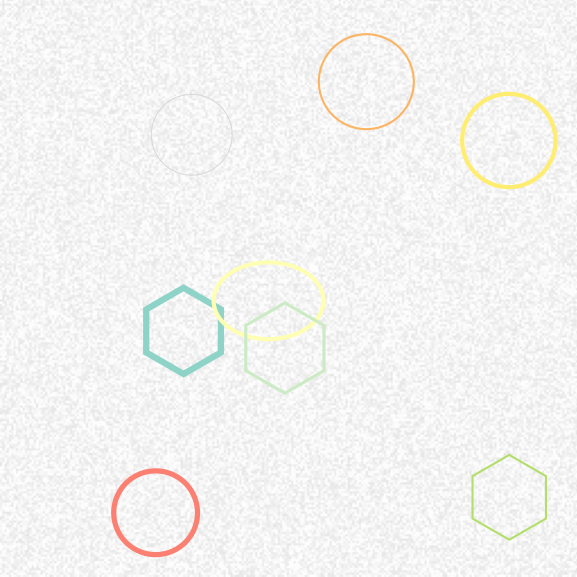[{"shape": "hexagon", "thickness": 3, "radius": 0.37, "center": [0.318, 0.426]}, {"shape": "oval", "thickness": 2, "radius": 0.48, "center": [0.465, 0.478]}, {"shape": "circle", "thickness": 2.5, "radius": 0.36, "center": [0.269, 0.111]}, {"shape": "circle", "thickness": 1, "radius": 0.41, "center": [0.634, 0.858]}, {"shape": "hexagon", "thickness": 1, "radius": 0.37, "center": [0.882, 0.138]}, {"shape": "circle", "thickness": 0.5, "radius": 0.35, "center": [0.332, 0.766]}, {"shape": "hexagon", "thickness": 1.5, "radius": 0.39, "center": [0.493, 0.396]}, {"shape": "circle", "thickness": 2, "radius": 0.4, "center": [0.881, 0.756]}]